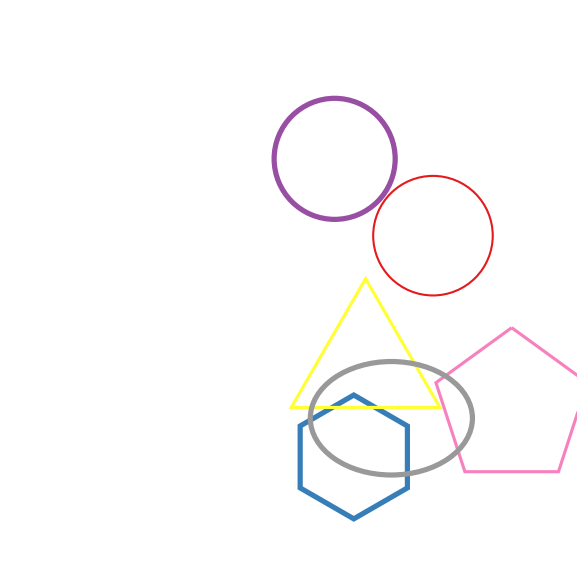[{"shape": "circle", "thickness": 1, "radius": 0.52, "center": [0.75, 0.591]}, {"shape": "hexagon", "thickness": 2.5, "radius": 0.54, "center": [0.613, 0.208]}, {"shape": "circle", "thickness": 2.5, "radius": 0.52, "center": [0.579, 0.724]}, {"shape": "triangle", "thickness": 1.5, "radius": 0.74, "center": [0.633, 0.368]}, {"shape": "pentagon", "thickness": 1.5, "radius": 0.69, "center": [0.886, 0.294]}, {"shape": "oval", "thickness": 2.5, "radius": 0.7, "center": [0.678, 0.275]}]